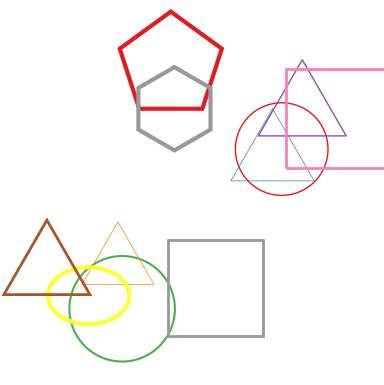[{"shape": "pentagon", "thickness": 3, "radius": 0.7, "center": [0.444, 0.83]}, {"shape": "circle", "thickness": 1, "radius": 0.6, "center": [0.732, 0.613]}, {"shape": "triangle", "thickness": 0.5, "radius": 0.63, "center": [0.708, 0.593]}, {"shape": "circle", "thickness": 1.5, "radius": 0.69, "center": [0.317, 0.198]}, {"shape": "triangle", "thickness": 1, "radius": 0.66, "center": [0.785, 0.713]}, {"shape": "triangle", "thickness": 0.5, "radius": 0.54, "center": [0.306, 0.315]}, {"shape": "oval", "thickness": 3, "radius": 0.53, "center": [0.23, 0.232]}, {"shape": "triangle", "thickness": 2, "radius": 0.64, "center": [0.122, 0.299]}, {"shape": "square", "thickness": 2, "radius": 0.65, "center": [0.873, 0.692]}, {"shape": "square", "thickness": 2, "radius": 0.62, "center": [0.56, 0.252]}, {"shape": "hexagon", "thickness": 3, "radius": 0.54, "center": [0.453, 0.717]}]